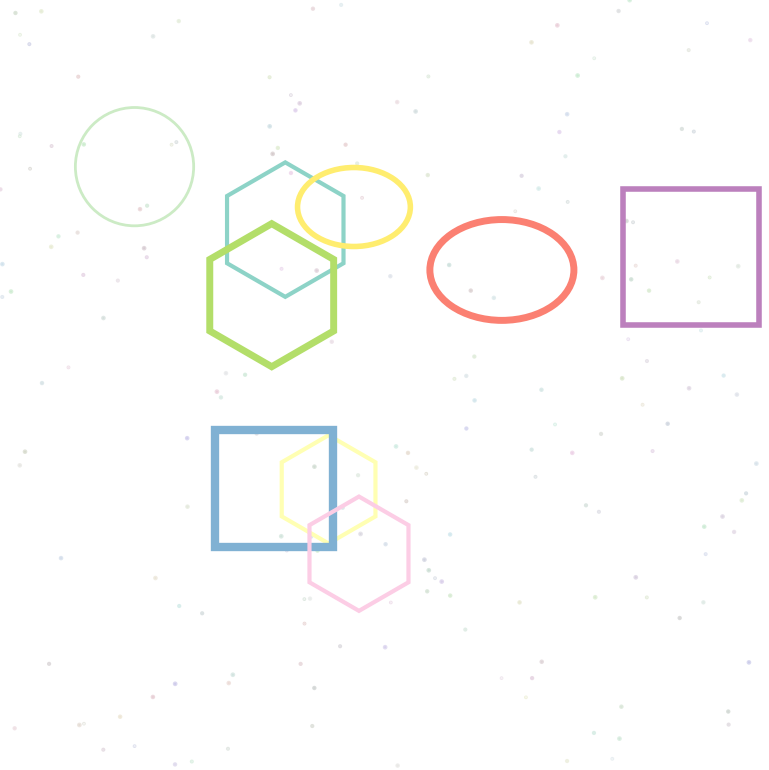[{"shape": "hexagon", "thickness": 1.5, "radius": 0.44, "center": [0.37, 0.702]}, {"shape": "hexagon", "thickness": 1.5, "radius": 0.35, "center": [0.427, 0.364]}, {"shape": "oval", "thickness": 2.5, "radius": 0.47, "center": [0.652, 0.649]}, {"shape": "square", "thickness": 3, "radius": 0.38, "center": [0.355, 0.366]}, {"shape": "hexagon", "thickness": 2.5, "radius": 0.46, "center": [0.353, 0.617]}, {"shape": "hexagon", "thickness": 1.5, "radius": 0.37, "center": [0.466, 0.281]}, {"shape": "square", "thickness": 2, "radius": 0.44, "center": [0.897, 0.666]}, {"shape": "circle", "thickness": 1, "radius": 0.38, "center": [0.175, 0.784]}, {"shape": "oval", "thickness": 2, "radius": 0.37, "center": [0.46, 0.731]}]